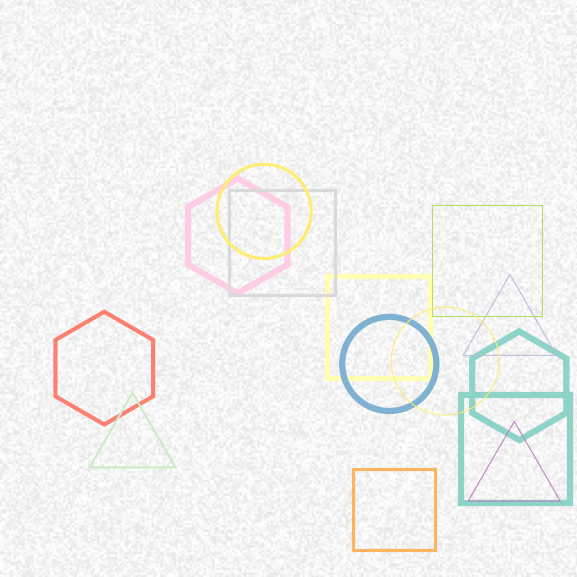[{"shape": "square", "thickness": 3, "radius": 0.47, "center": [0.893, 0.221]}, {"shape": "hexagon", "thickness": 3, "radius": 0.47, "center": [0.899, 0.331]}, {"shape": "square", "thickness": 2.5, "radius": 0.44, "center": [0.655, 0.432]}, {"shape": "triangle", "thickness": 0.5, "radius": 0.47, "center": [0.883, 0.431]}, {"shape": "hexagon", "thickness": 2, "radius": 0.49, "center": [0.181, 0.362]}, {"shape": "circle", "thickness": 3, "radius": 0.41, "center": [0.674, 0.369]}, {"shape": "square", "thickness": 1.5, "radius": 0.35, "center": [0.682, 0.117]}, {"shape": "square", "thickness": 0.5, "radius": 0.48, "center": [0.843, 0.548]}, {"shape": "hexagon", "thickness": 3, "radius": 0.5, "center": [0.412, 0.591]}, {"shape": "square", "thickness": 1.5, "radius": 0.46, "center": [0.488, 0.579]}, {"shape": "triangle", "thickness": 0.5, "radius": 0.46, "center": [0.89, 0.177]}, {"shape": "triangle", "thickness": 1, "radius": 0.43, "center": [0.229, 0.233]}, {"shape": "circle", "thickness": 1.5, "radius": 0.41, "center": [0.457, 0.633]}, {"shape": "circle", "thickness": 0.5, "radius": 0.47, "center": [0.771, 0.374]}]